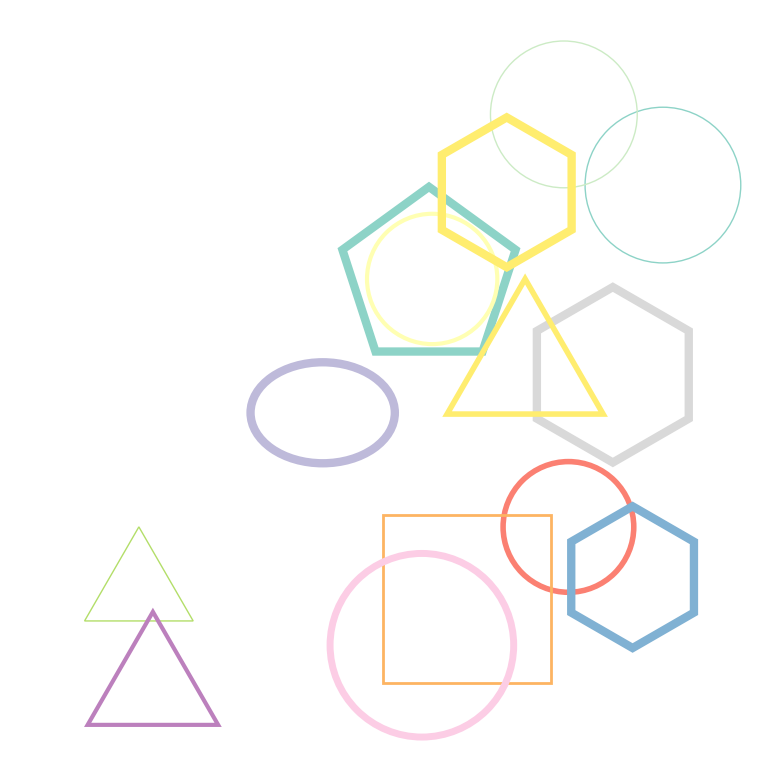[{"shape": "pentagon", "thickness": 3, "radius": 0.59, "center": [0.557, 0.639]}, {"shape": "circle", "thickness": 0.5, "radius": 0.51, "center": [0.861, 0.76]}, {"shape": "circle", "thickness": 1.5, "radius": 0.42, "center": [0.561, 0.638]}, {"shape": "oval", "thickness": 3, "radius": 0.47, "center": [0.419, 0.464]}, {"shape": "circle", "thickness": 2, "radius": 0.42, "center": [0.738, 0.316]}, {"shape": "hexagon", "thickness": 3, "radius": 0.46, "center": [0.822, 0.25]}, {"shape": "square", "thickness": 1, "radius": 0.55, "center": [0.606, 0.222]}, {"shape": "triangle", "thickness": 0.5, "radius": 0.41, "center": [0.18, 0.234]}, {"shape": "circle", "thickness": 2.5, "radius": 0.6, "center": [0.548, 0.162]}, {"shape": "hexagon", "thickness": 3, "radius": 0.57, "center": [0.796, 0.513]}, {"shape": "triangle", "thickness": 1.5, "radius": 0.49, "center": [0.199, 0.108]}, {"shape": "circle", "thickness": 0.5, "radius": 0.48, "center": [0.732, 0.851]}, {"shape": "hexagon", "thickness": 3, "radius": 0.49, "center": [0.658, 0.75]}, {"shape": "triangle", "thickness": 2, "radius": 0.58, "center": [0.682, 0.521]}]